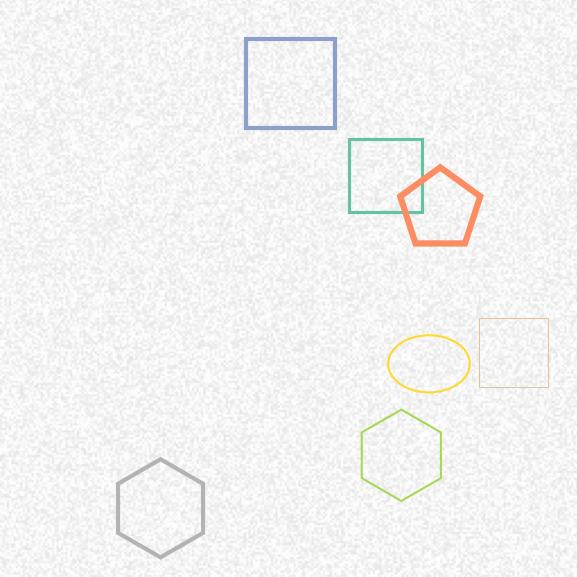[{"shape": "square", "thickness": 1.5, "radius": 0.32, "center": [0.667, 0.695]}, {"shape": "pentagon", "thickness": 3, "radius": 0.36, "center": [0.762, 0.637]}, {"shape": "square", "thickness": 2, "radius": 0.39, "center": [0.503, 0.854]}, {"shape": "hexagon", "thickness": 1, "radius": 0.4, "center": [0.695, 0.211]}, {"shape": "oval", "thickness": 1, "radius": 0.35, "center": [0.743, 0.369]}, {"shape": "square", "thickness": 0.5, "radius": 0.3, "center": [0.889, 0.388]}, {"shape": "hexagon", "thickness": 2, "radius": 0.42, "center": [0.278, 0.119]}]